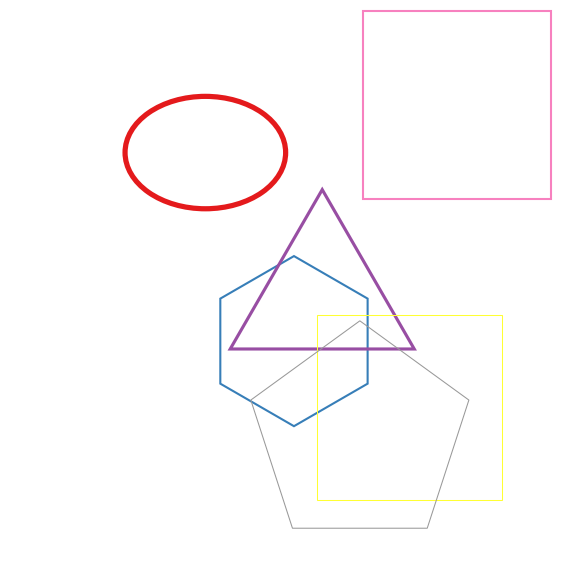[{"shape": "oval", "thickness": 2.5, "radius": 0.7, "center": [0.356, 0.735]}, {"shape": "hexagon", "thickness": 1, "radius": 0.74, "center": [0.509, 0.408]}, {"shape": "triangle", "thickness": 1.5, "radius": 0.92, "center": [0.558, 0.487]}, {"shape": "square", "thickness": 0.5, "radius": 0.8, "center": [0.709, 0.294]}, {"shape": "square", "thickness": 1, "radius": 0.81, "center": [0.792, 0.818]}, {"shape": "pentagon", "thickness": 0.5, "radius": 0.99, "center": [0.623, 0.245]}]